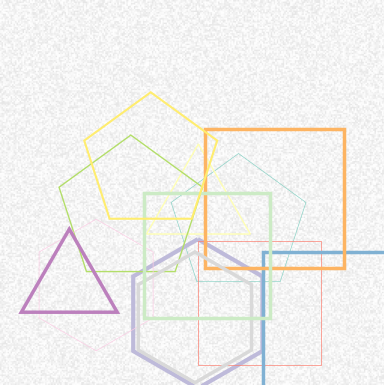[{"shape": "pentagon", "thickness": 0.5, "radius": 0.92, "center": [0.62, 0.417]}, {"shape": "triangle", "thickness": 1, "radius": 0.78, "center": [0.515, 0.47]}, {"shape": "hexagon", "thickness": 3, "radius": 0.97, "center": [0.514, 0.185]}, {"shape": "square", "thickness": 0.5, "radius": 0.8, "center": [0.674, 0.214]}, {"shape": "square", "thickness": 2.5, "radius": 0.89, "center": [0.861, 0.168]}, {"shape": "square", "thickness": 2.5, "radius": 0.9, "center": [0.712, 0.485]}, {"shape": "pentagon", "thickness": 1, "radius": 0.98, "center": [0.34, 0.453]}, {"shape": "hexagon", "thickness": 0.5, "radius": 0.86, "center": [0.25, 0.26]}, {"shape": "hexagon", "thickness": 2.5, "radius": 0.85, "center": [0.506, 0.176]}, {"shape": "triangle", "thickness": 2.5, "radius": 0.72, "center": [0.18, 0.261]}, {"shape": "square", "thickness": 2.5, "radius": 0.82, "center": [0.538, 0.336]}, {"shape": "pentagon", "thickness": 1.5, "radius": 0.91, "center": [0.391, 0.579]}]